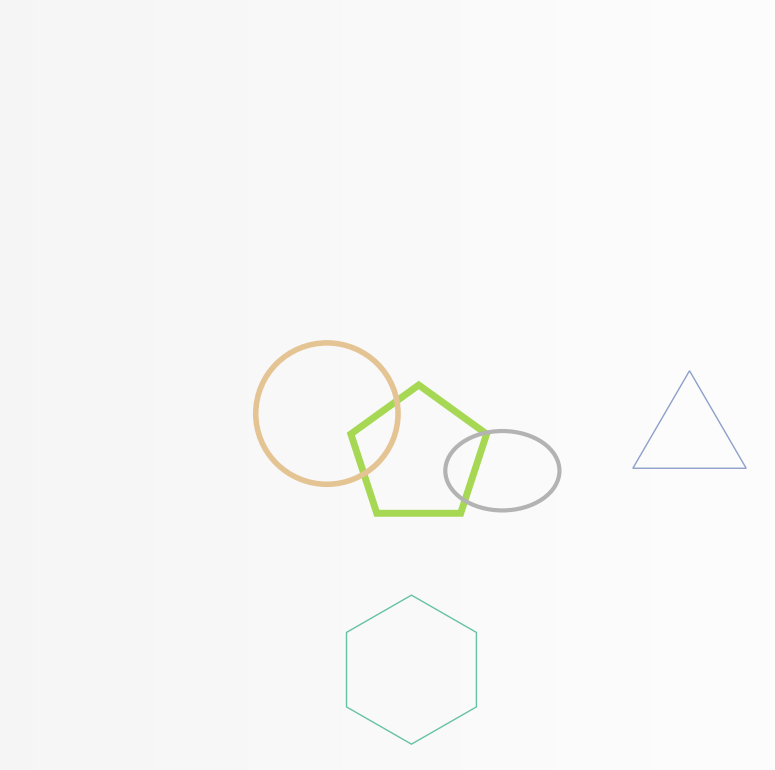[{"shape": "hexagon", "thickness": 0.5, "radius": 0.48, "center": [0.531, 0.13]}, {"shape": "triangle", "thickness": 0.5, "radius": 0.42, "center": [0.89, 0.434]}, {"shape": "pentagon", "thickness": 2.5, "radius": 0.46, "center": [0.54, 0.408]}, {"shape": "circle", "thickness": 2, "radius": 0.46, "center": [0.422, 0.463]}, {"shape": "oval", "thickness": 1.5, "radius": 0.37, "center": [0.648, 0.389]}]